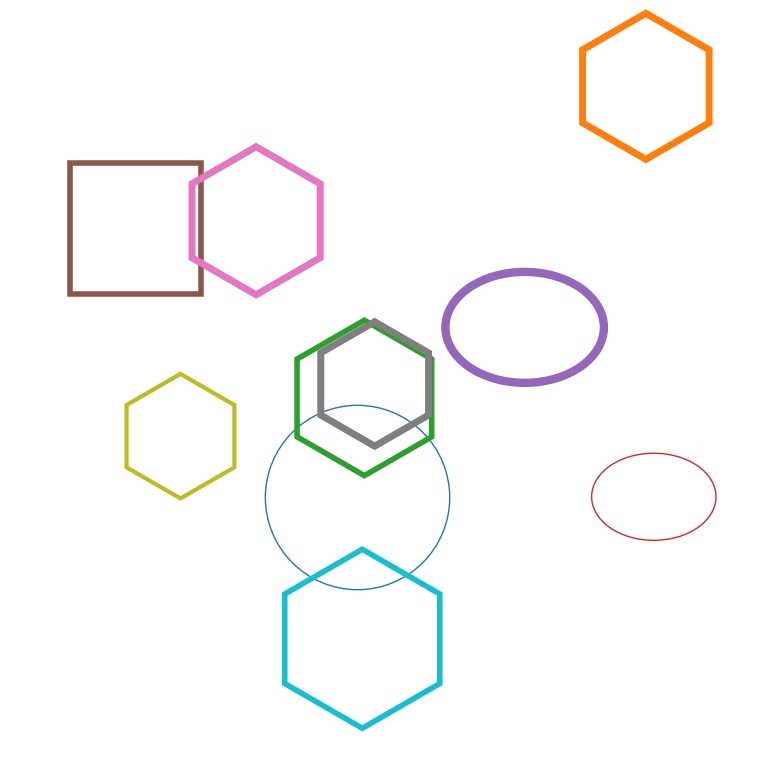[{"shape": "circle", "thickness": 0.5, "radius": 0.6, "center": [0.464, 0.354]}, {"shape": "hexagon", "thickness": 2.5, "radius": 0.47, "center": [0.839, 0.888]}, {"shape": "hexagon", "thickness": 2, "radius": 0.5, "center": [0.473, 0.483]}, {"shape": "oval", "thickness": 0.5, "radius": 0.4, "center": [0.849, 0.355]}, {"shape": "oval", "thickness": 3, "radius": 0.51, "center": [0.681, 0.575]}, {"shape": "square", "thickness": 2, "radius": 0.43, "center": [0.176, 0.703]}, {"shape": "hexagon", "thickness": 2.5, "radius": 0.48, "center": [0.333, 0.713]}, {"shape": "hexagon", "thickness": 2.5, "radius": 0.4, "center": [0.487, 0.501]}, {"shape": "hexagon", "thickness": 1.5, "radius": 0.4, "center": [0.234, 0.434]}, {"shape": "hexagon", "thickness": 2, "radius": 0.58, "center": [0.471, 0.17]}]